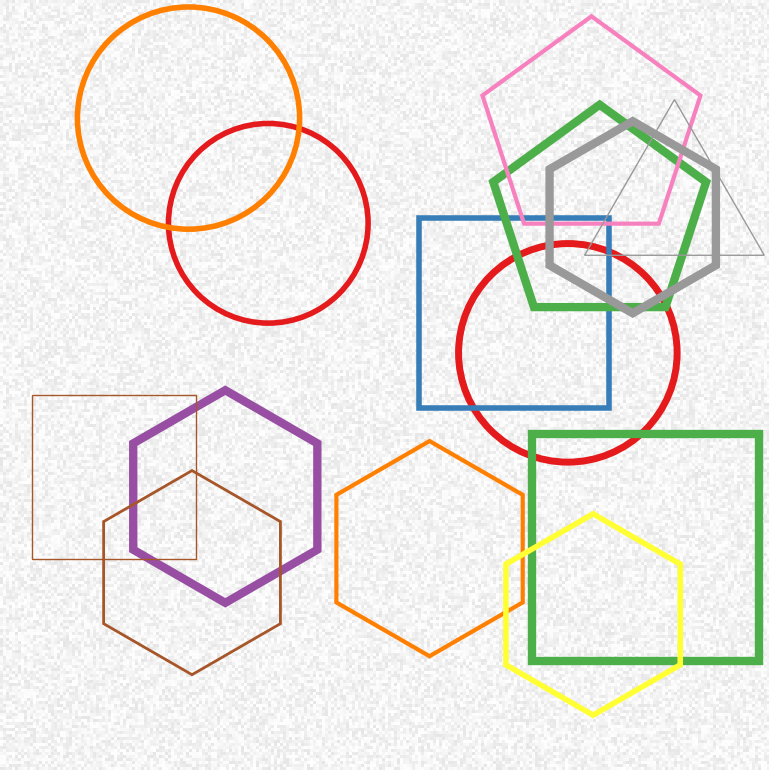[{"shape": "circle", "thickness": 2, "radius": 0.65, "center": [0.348, 0.71]}, {"shape": "circle", "thickness": 2.5, "radius": 0.71, "center": [0.737, 0.542]}, {"shape": "square", "thickness": 2, "radius": 0.62, "center": [0.667, 0.593]}, {"shape": "pentagon", "thickness": 3, "radius": 0.73, "center": [0.779, 0.719]}, {"shape": "square", "thickness": 3, "radius": 0.74, "center": [0.838, 0.289]}, {"shape": "hexagon", "thickness": 3, "radius": 0.69, "center": [0.293, 0.355]}, {"shape": "circle", "thickness": 2, "radius": 0.72, "center": [0.245, 0.847]}, {"shape": "hexagon", "thickness": 1.5, "radius": 0.7, "center": [0.558, 0.287]}, {"shape": "hexagon", "thickness": 2, "radius": 0.65, "center": [0.77, 0.202]}, {"shape": "square", "thickness": 0.5, "radius": 0.53, "center": [0.148, 0.381]}, {"shape": "hexagon", "thickness": 1, "radius": 0.66, "center": [0.249, 0.256]}, {"shape": "pentagon", "thickness": 1.5, "radius": 0.74, "center": [0.768, 0.83]}, {"shape": "hexagon", "thickness": 3, "radius": 0.62, "center": [0.822, 0.718]}, {"shape": "triangle", "thickness": 0.5, "radius": 0.67, "center": [0.876, 0.736]}]